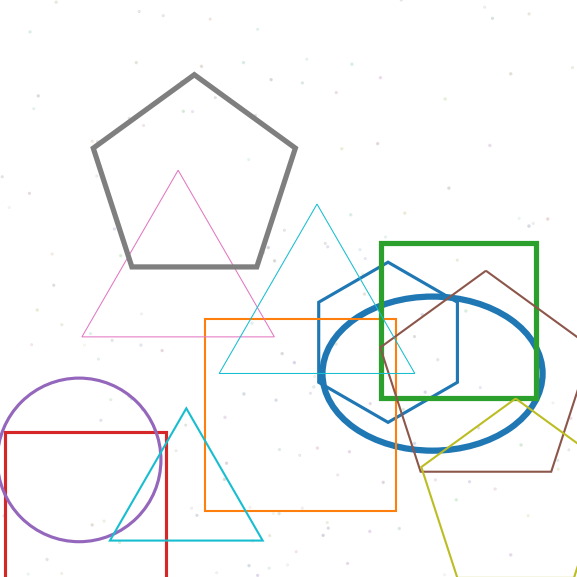[{"shape": "oval", "thickness": 3, "radius": 0.95, "center": [0.749, 0.352]}, {"shape": "hexagon", "thickness": 1.5, "radius": 0.69, "center": [0.672, 0.406]}, {"shape": "square", "thickness": 1, "radius": 0.83, "center": [0.521, 0.281]}, {"shape": "square", "thickness": 2.5, "radius": 0.67, "center": [0.794, 0.444]}, {"shape": "square", "thickness": 1.5, "radius": 0.7, "center": [0.147, 0.112]}, {"shape": "circle", "thickness": 1.5, "radius": 0.71, "center": [0.137, 0.203]}, {"shape": "pentagon", "thickness": 1, "radius": 0.96, "center": [0.841, 0.338]}, {"shape": "triangle", "thickness": 0.5, "radius": 0.96, "center": [0.308, 0.512]}, {"shape": "pentagon", "thickness": 2.5, "radius": 0.92, "center": [0.336, 0.686]}, {"shape": "pentagon", "thickness": 1, "radius": 0.86, "center": [0.893, 0.137]}, {"shape": "triangle", "thickness": 1, "radius": 0.76, "center": [0.323, 0.139]}, {"shape": "triangle", "thickness": 0.5, "radius": 0.98, "center": [0.549, 0.45]}]